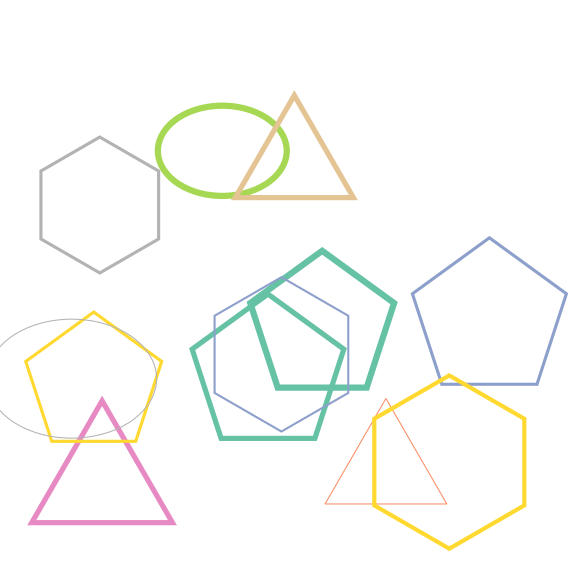[{"shape": "pentagon", "thickness": 3, "radius": 0.65, "center": [0.558, 0.434]}, {"shape": "pentagon", "thickness": 2.5, "radius": 0.69, "center": [0.464, 0.352]}, {"shape": "triangle", "thickness": 0.5, "radius": 0.61, "center": [0.668, 0.187]}, {"shape": "hexagon", "thickness": 1, "radius": 0.67, "center": [0.487, 0.386]}, {"shape": "pentagon", "thickness": 1.5, "radius": 0.7, "center": [0.847, 0.447]}, {"shape": "triangle", "thickness": 2.5, "radius": 0.7, "center": [0.177, 0.164]}, {"shape": "oval", "thickness": 3, "radius": 0.56, "center": [0.385, 0.738]}, {"shape": "hexagon", "thickness": 2, "radius": 0.75, "center": [0.778, 0.199]}, {"shape": "pentagon", "thickness": 1.5, "radius": 0.62, "center": [0.162, 0.335]}, {"shape": "triangle", "thickness": 2.5, "radius": 0.59, "center": [0.51, 0.716]}, {"shape": "hexagon", "thickness": 1.5, "radius": 0.59, "center": [0.173, 0.644]}, {"shape": "oval", "thickness": 0.5, "radius": 0.74, "center": [0.124, 0.343]}]